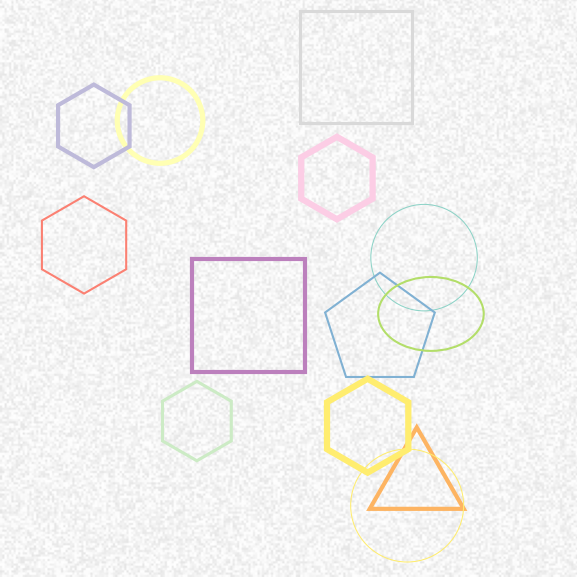[{"shape": "circle", "thickness": 0.5, "radius": 0.46, "center": [0.734, 0.553]}, {"shape": "circle", "thickness": 2.5, "radius": 0.37, "center": [0.277, 0.79]}, {"shape": "hexagon", "thickness": 2, "radius": 0.36, "center": [0.162, 0.781]}, {"shape": "hexagon", "thickness": 1, "radius": 0.42, "center": [0.146, 0.575]}, {"shape": "pentagon", "thickness": 1, "radius": 0.5, "center": [0.658, 0.427]}, {"shape": "triangle", "thickness": 2, "radius": 0.47, "center": [0.722, 0.165]}, {"shape": "oval", "thickness": 1, "radius": 0.46, "center": [0.746, 0.456]}, {"shape": "hexagon", "thickness": 3, "radius": 0.36, "center": [0.583, 0.691]}, {"shape": "square", "thickness": 1.5, "radius": 0.48, "center": [0.616, 0.884]}, {"shape": "square", "thickness": 2, "radius": 0.49, "center": [0.431, 0.453]}, {"shape": "hexagon", "thickness": 1.5, "radius": 0.34, "center": [0.341, 0.27]}, {"shape": "circle", "thickness": 0.5, "radius": 0.49, "center": [0.705, 0.124]}, {"shape": "hexagon", "thickness": 3, "radius": 0.41, "center": [0.637, 0.262]}]